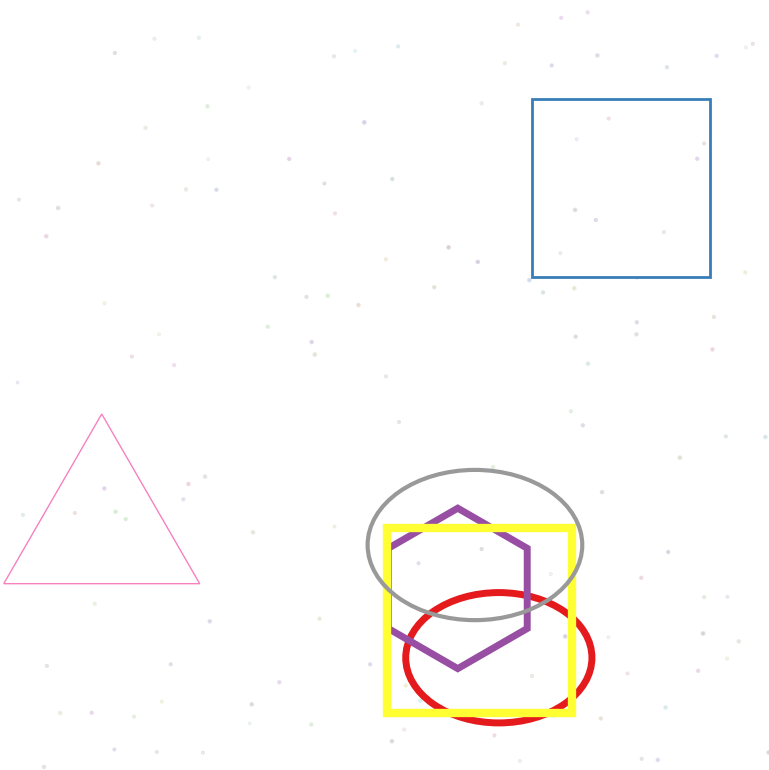[{"shape": "oval", "thickness": 2.5, "radius": 0.6, "center": [0.648, 0.146]}, {"shape": "square", "thickness": 1, "radius": 0.58, "center": [0.806, 0.756]}, {"shape": "hexagon", "thickness": 2.5, "radius": 0.52, "center": [0.594, 0.236]}, {"shape": "square", "thickness": 3, "radius": 0.6, "center": [0.623, 0.195]}, {"shape": "triangle", "thickness": 0.5, "radius": 0.73, "center": [0.132, 0.315]}, {"shape": "oval", "thickness": 1.5, "radius": 0.7, "center": [0.617, 0.292]}]